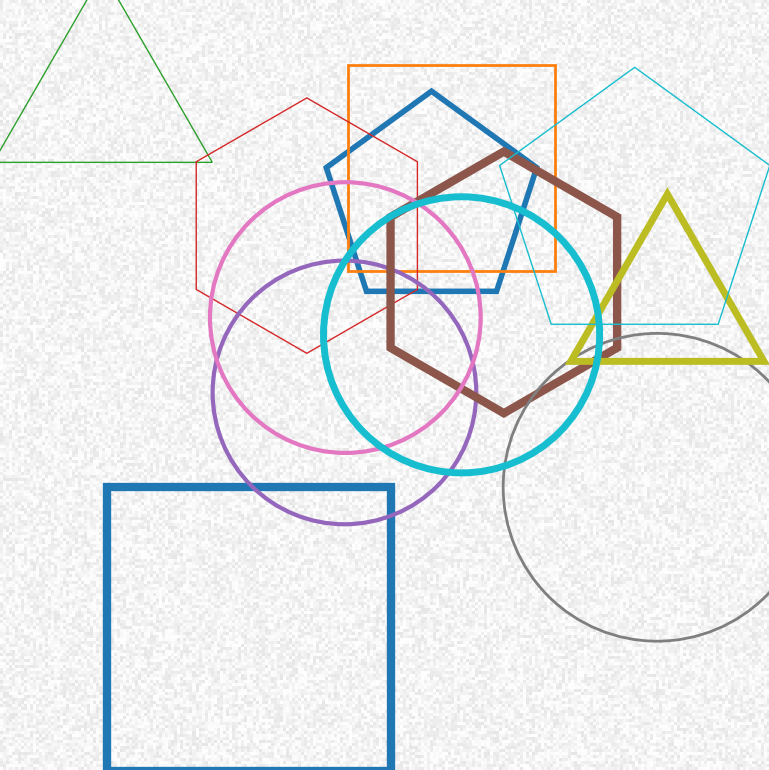[{"shape": "pentagon", "thickness": 2, "radius": 0.72, "center": [0.56, 0.738]}, {"shape": "square", "thickness": 3, "radius": 0.92, "center": [0.323, 0.183]}, {"shape": "square", "thickness": 1, "radius": 0.67, "center": [0.586, 0.782]}, {"shape": "triangle", "thickness": 0.5, "radius": 0.82, "center": [0.133, 0.871]}, {"shape": "hexagon", "thickness": 0.5, "radius": 0.83, "center": [0.398, 0.707]}, {"shape": "circle", "thickness": 1.5, "radius": 0.86, "center": [0.447, 0.49]}, {"shape": "hexagon", "thickness": 3, "radius": 0.85, "center": [0.654, 0.633]}, {"shape": "circle", "thickness": 1.5, "radius": 0.88, "center": [0.448, 0.588]}, {"shape": "circle", "thickness": 1, "radius": 1.0, "center": [0.853, 0.367]}, {"shape": "triangle", "thickness": 2.5, "radius": 0.72, "center": [0.867, 0.603]}, {"shape": "circle", "thickness": 2.5, "radius": 0.9, "center": [0.599, 0.565]}, {"shape": "pentagon", "thickness": 0.5, "radius": 0.92, "center": [0.824, 0.728]}]